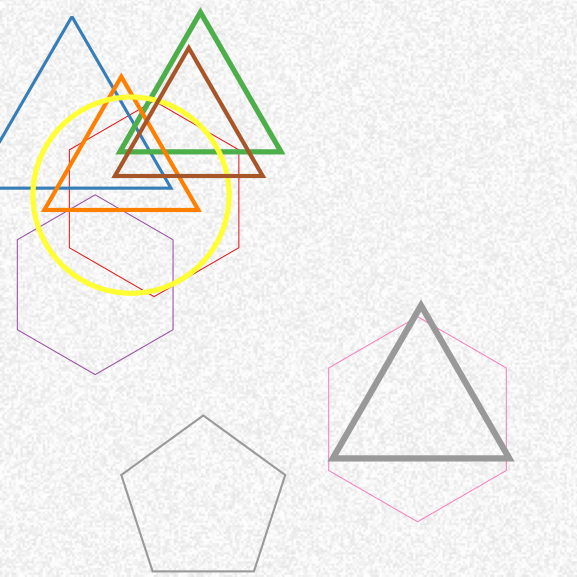[{"shape": "hexagon", "thickness": 0.5, "radius": 0.85, "center": [0.267, 0.655]}, {"shape": "triangle", "thickness": 1.5, "radius": 0.99, "center": [0.125, 0.772]}, {"shape": "triangle", "thickness": 2.5, "radius": 0.81, "center": [0.347, 0.817]}, {"shape": "hexagon", "thickness": 0.5, "radius": 0.78, "center": [0.165, 0.506]}, {"shape": "triangle", "thickness": 2, "radius": 0.77, "center": [0.21, 0.713]}, {"shape": "circle", "thickness": 2.5, "radius": 0.85, "center": [0.227, 0.661]}, {"shape": "triangle", "thickness": 2, "radius": 0.74, "center": [0.327, 0.768]}, {"shape": "hexagon", "thickness": 0.5, "radius": 0.89, "center": [0.723, 0.273]}, {"shape": "triangle", "thickness": 3, "radius": 0.88, "center": [0.729, 0.294]}, {"shape": "pentagon", "thickness": 1, "radius": 0.75, "center": [0.352, 0.13]}]